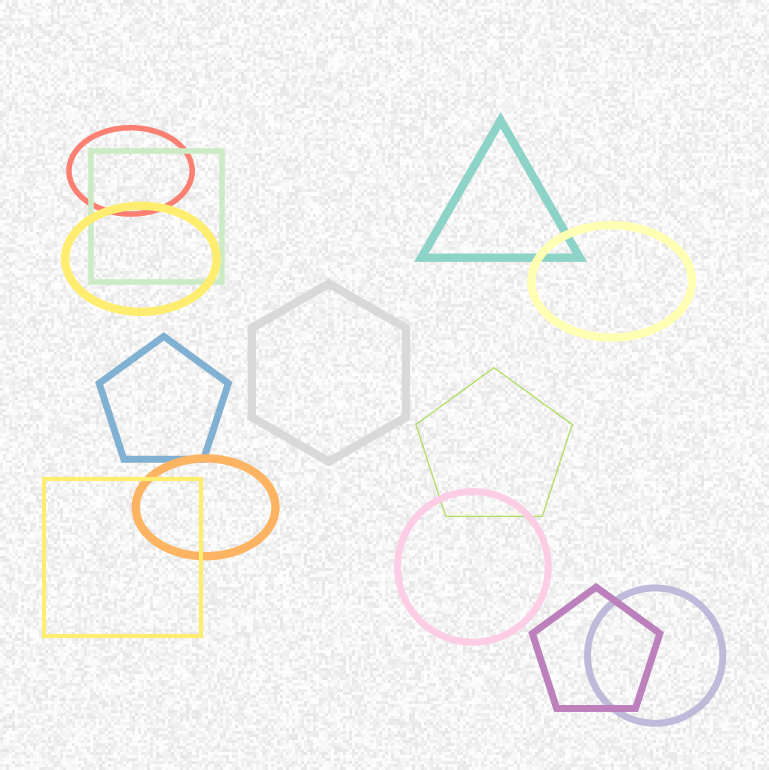[{"shape": "triangle", "thickness": 3, "radius": 0.59, "center": [0.65, 0.725]}, {"shape": "oval", "thickness": 3, "radius": 0.52, "center": [0.794, 0.635]}, {"shape": "circle", "thickness": 2.5, "radius": 0.44, "center": [0.851, 0.149]}, {"shape": "oval", "thickness": 2, "radius": 0.4, "center": [0.17, 0.778]}, {"shape": "pentagon", "thickness": 2.5, "radius": 0.44, "center": [0.213, 0.475]}, {"shape": "oval", "thickness": 3, "radius": 0.45, "center": [0.267, 0.341]}, {"shape": "pentagon", "thickness": 0.5, "radius": 0.53, "center": [0.642, 0.416]}, {"shape": "circle", "thickness": 2.5, "radius": 0.49, "center": [0.614, 0.264]}, {"shape": "hexagon", "thickness": 3, "radius": 0.58, "center": [0.427, 0.516]}, {"shape": "pentagon", "thickness": 2.5, "radius": 0.44, "center": [0.774, 0.15]}, {"shape": "square", "thickness": 2, "radius": 0.43, "center": [0.203, 0.718]}, {"shape": "oval", "thickness": 3, "radius": 0.49, "center": [0.183, 0.664]}, {"shape": "square", "thickness": 1.5, "radius": 0.51, "center": [0.159, 0.276]}]